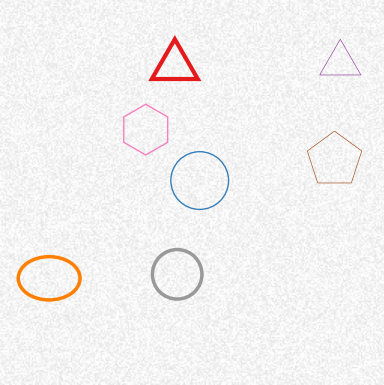[{"shape": "triangle", "thickness": 3, "radius": 0.34, "center": [0.454, 0.829]}, {"shape": "circle", "thickness": 1, "radius": 0.37, "center": [0.519, 0.531]}, {"shape": "triangle", "thickness": 0.5, "radius": 0.31, "center": [0.884, 0.836]}, {"shape": "oval", "thickness": 2.5, "radius": 0.4, "center": [0.128, 0.277]}, {"shape": "pentagon", "thickness": 0.5, "radius": 0.37, "center": [0.869, 0.585]}, {"shape": "hexagon", "thickness": 1, "radius": 0.33, "center": [0.378, 0.663]}, {"shape": "circle", "thickness": 2.5, "radius": 0.32, "center": [0.46, 0.288]}]